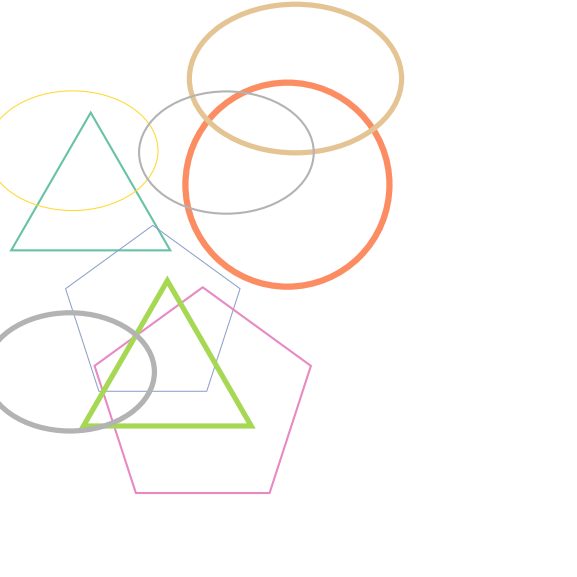[{"shape": "triangle", "thickness": 1, "radius": 0.8, "center": [0.157, 0.645]}, {"shape": "circle", "thickness": 3, "radius": 0.88, "center": [0.498, 0.679]}, {"shape": "pentagon", "thickness": 0.5, "radius": 0.79, "center": [0.265, 0.45]}, {"shape": "pentagon", "thickness": 1, "radius": 0.98, "center": [0.351, 0.305]}, {"shape": "triangle", "thickness": 2.5, "radius": 0.84, "center": [0.29, 0.345]}, {"shape": "oval", "thickness": 0.5, "radius": 0.74, "center": [0.126, 0.738]}, {"shape": "oval", "thickness": 2.5, "radius": 0.92, "center": [0.512, 0.863]}, {"shape": "oval", "thickness": 1, "radius": 0.76, "center": [0.392, 0.735]}, {"shape": "oval", "thickness": 2.5, "radius": 0.73, "center": [0.121, 0.355]}]